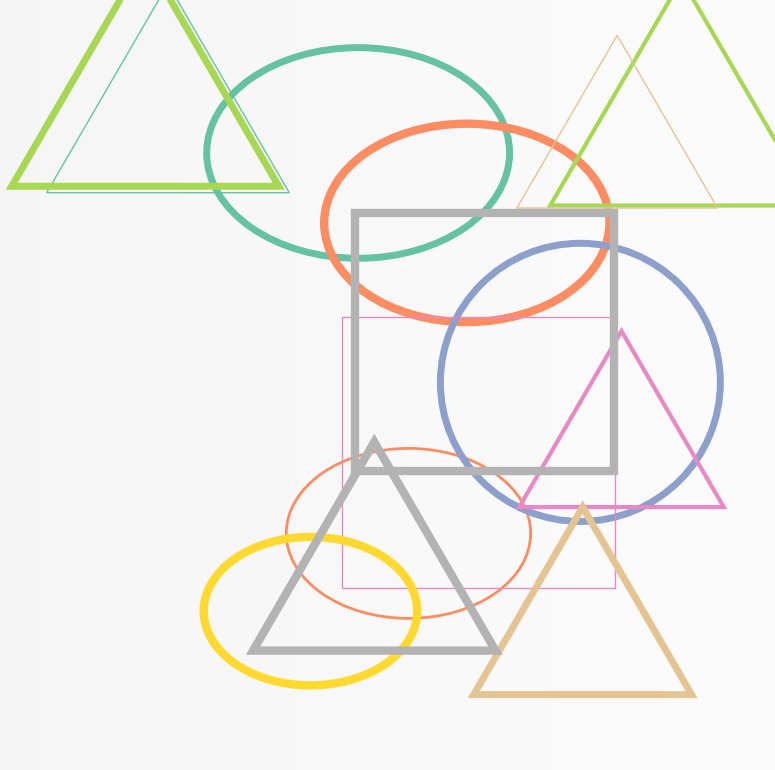[{"shape": "triangle", "thickness": 0.5, "radius": 0.9, "center": [0.217, 0.84]}, {"shape": "oval", "thickness": 2.5, "radius": 0.98, "center": [0.462, 0.801]}, {"shape": "oval", "thickness": 1, "radius": 0.79, "center": [0.527, 0.307]}, {"shape": "oval", "thickness": 3, "radius": 0.92, "center": [0.602, 0.711]}, {"shape": "circle", "thickness": 2.5, "radius": 0.9, "center": [0.749, 0.503]}, {"shape": "triangle", "thickness": 1.5, "radius": 0.76, "center": [0.802, 0.418]}, {"shape": "square", "thickness": 0.5, "radius": 0.88, "center": [0.617, 0.412]}, {"shape": "triangle", "thickness": 1.5, "radius": 0.98, "center": [0.88, 0.831]}, {"shape": "triangle", "thickness": 2.5, "radius": 0.99, "center": [0.187, 0.858]}, {"shape": "oval", "thickness": 3, "radius": 0.69, "center": [0.401, 0.206]}, {"shape": "triangle", "thickness": 0.5, "radius": 0.75, "center": [0.796, 0.805]}, {"shape": "triangle", "thickness": 2.5, "radius": 0.81, "center": [0.752, 0.179]}, {"shape": "square", "thickness": 3, "radius": 0.84, "center": [0.625, 0.556]}, {"shape": "triangle", "thickness": 3, "radius": 0.9, "center": [0.483, 0.245]}]